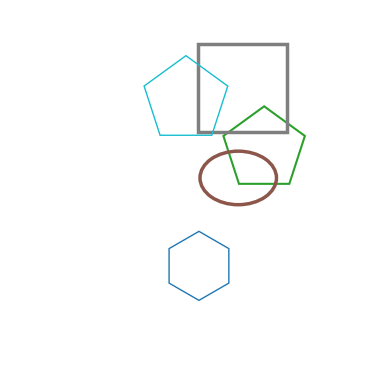[{"shape": "hexagon", "thickness": 1, "radius": 0.45, "center": [0.517, 0.309]}, {"shape": "pentagon", "thickness": 1.5, "radius": 0.56, "center": [0.686, 0.613]}, {"shape": "oval", "thickness": 2.5, "radius": 0.5, "center": [0.619, 0.538]}, {"shape": "square", "thickness": 2.5, "radius": 0.57, "center": [0.63, 0.771]}, {"shape": "pentagon", "thickness": 1, "radius": 0.57, "center": [0.483, 0.741]}]